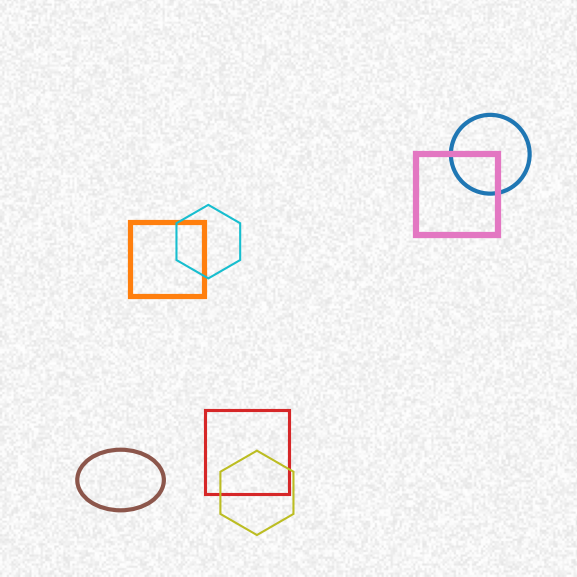[{"shape": "circle", "thickness": 2, "radius": 0.34, "center": [0.849, 0.732]}, {"shape": "square", "thickness": 2.5, "radius": 0.32, "center": [0.29, 0.551]}, {"shape": "square", "thickness": 1.5, "radius": 0.36, "center": [0.428, 0.216]}, {"shape": "oval", "thickness": 2, "radius": 0.37, "center": [0.209, 0.168]}, {"shape": "square", "thickness": 3, "radius": 0.35, "center": [0.791, 0.662]}, {"shape": "hexagon", "thickness": 1, "radius": 0.37, "center": [0.445, 0.146]}, {"shape": "hexagon", "thickness": 1, "radius": 0.32, "center": [0.361, 0.581]}]